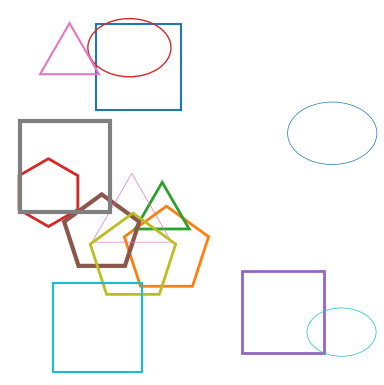[{"shape": "square", "thickness": 1.5, "radius": 0.56, "center": [0.36, 0.825]}, {"shape": "oval", "thickness": 0.5, "radius": 0.58, "center": [0.863, 0.654]}, {"shape": "pentagon", "thickness": 2, "radius": 0.57, "center": [0.432, 0.35]}, {"shape": "triangle", "thickness": 2, "radius": 0.4, "center": [0.421, 0.446]}, {"shape": "hexagon", "thickness": 2, "radius": 0.44, "center": [0.126, 0.5]}, {"shape": "oval", "thickness": 1, "radius": 0.54, "center": [0.336, 0.876]}, {"shape": "square", "thickness": 2, "radius": 0.53, "center": [0.734, 0.19]}, {"shape": "pentagon", "thickness": 3, "radius": 0.51, "center": [0.264, 0.392]}, {"shape": "triangle", "thickness": 0.5, "radius": 0.6, "center": [0.342, 0.431]}, {"shape": "triangle", "thickness": 1.5, "radius": 0.44, "center": [0.181, 0.851]}, {"shape": "square", "thickness": 3, "radius": 0.59, "center": [0.168, 0.568]}, {"shape": "pentagon", "thickness": 2, "radius": 0.58, "center": [0.345, 0.33]}, {"shape": "oval", "thickness": 0.5, "radius": 0.45, "center": [0.887, 0.137]}, {"shape": "square", "thickness": 1.5, "radius": 0.58, "center": [0.254, 0.15]}]